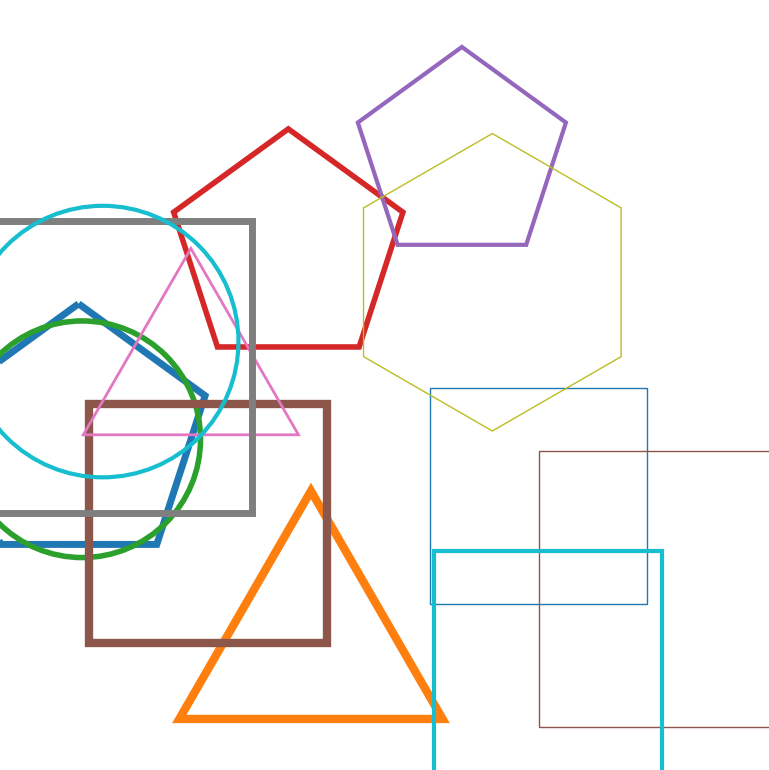[{"shape": "pentagon", "thickness": 2.5, "radius": 0.86, "center": [0.102, 0.433]}, {"shape": "square", "thickness": 0.5, "radius": 0.7, "center": [0.699, 0.356]}, {"shape": "triangle", "thickness": 3, "radius": 0.99, "center": [0.404, 0.165]}, {"shape": "circle", "thickness": 2, "radius": 0.77, "center": [0.107, 0.43]}, {"shape": "pentagon", "thickness": 2, "radius": 0.78, "center": [0.374, 0.676]}, {"shape": "pentagon", "thickness": 1.5, "radius": 0.71, "center": [0.6, 0.797]}, {"shape": "square", "thickness": 3, "radius": 0.77, "center": [0.27, 0.32]}, {"shape": "square", "thickness": 0.5, "radius": 0.9, "center": [0.879, 0.235]}, {"shape": "triangle", "thickness": 1, "radius": 0.81, "center": [0.248, 0.516]}, {"shape": "square", "thickness": 2.5, "radius": 0.95, "center": [0.138, 0.523]}, {"shape": "hexagon", "thickness": 0.5, "radius": 0.97, "center": [0.639, 0.633]}, {"shape": "circle", "thickness": 1.5, "radius": 0.88, "center": [0.133, 0.556]}, {"shape": "square", "thickness": 1.5, "radius": 0.74, "center": [0.712, 0.136]}]